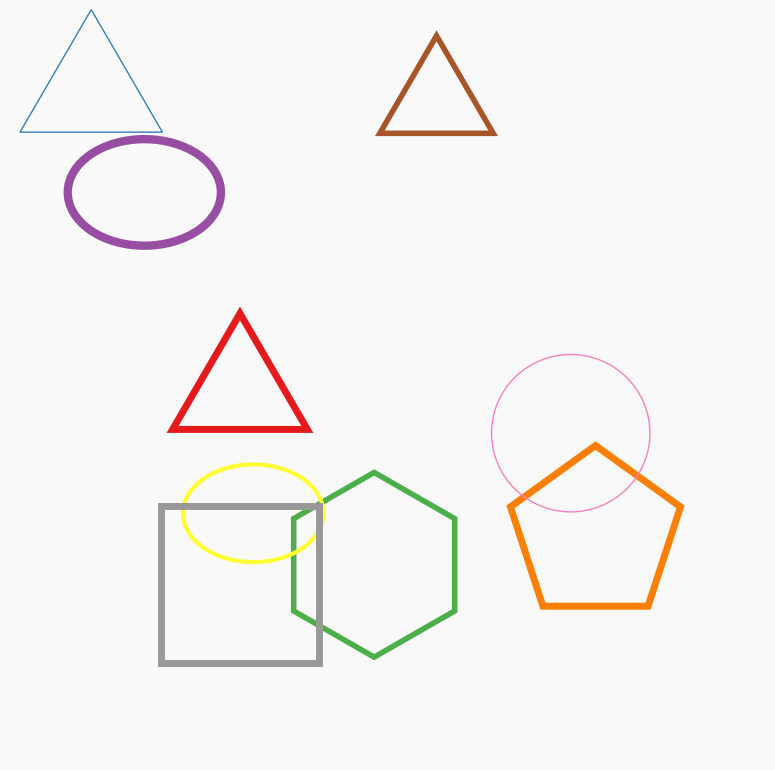[{"shape": "triangle", "thickness": 2.5, "radius": 0.5, "center": [0.31, 0.493]}, {"shape": "triangle", "thickness": 0.5, "radius": 0.53, "center": [0.118, 0.881]}, {"shape": "hexagon", "thickness": 2, "radius": 0.6, "center": [0.483, 0.267]}, {"shape": "oval", "thickness": 3, "radius": 0.49, "center": [0.186, 0.75]}, {"shape": "pentagon", "thickness": 2.5, "radius": 0.58, "center": [0.768, 0.306]}, {"shape": "oval", "thickness": 1.5, "radius": 0.45, "center": [0.327, 0.333]}, {"shape": "triangle", "thickness": 2, "radius": 0.42, "center": [0.563, 0.869]}, {"shape": "circle", "thickness": 0.5, "radius": 0.51, "center": [0.736, 0.437]}, {"shape": "square", "thickness": 2.5, "radius": 0.51, "center": [0.31, 0.24]}]